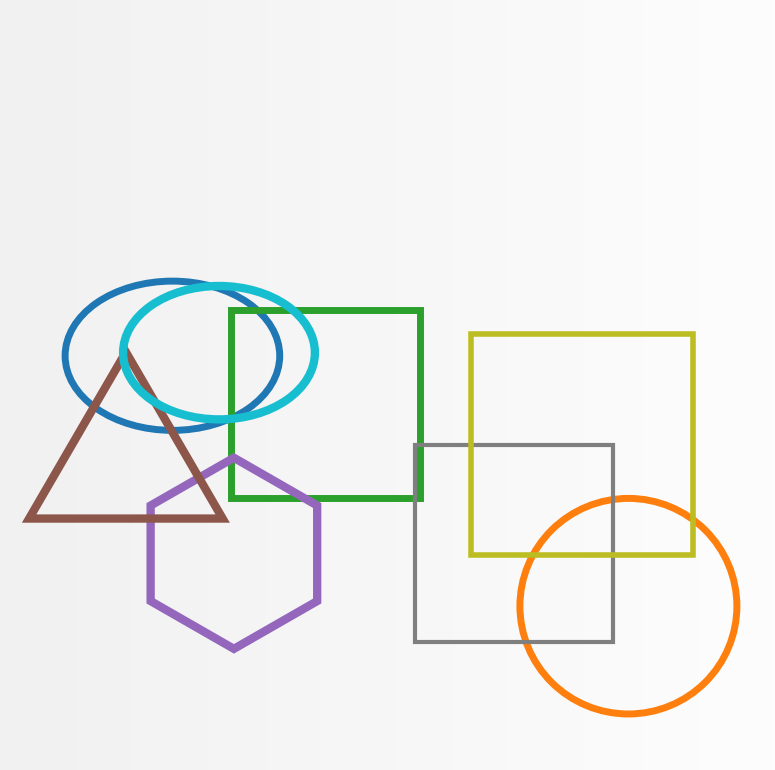[{"shape": "oval", "thickness": 2.5, "radius": 0.69, "center": [0.222, 0.538]}, {"shape": "circle", "thickness": 2.5, "radius": 0.7, "center": [0.811, 0.213]}, {"shape": "square", "thickness": 2.5, "radius": 0.61, "center": [0.42, 0.475]}, {"shape": "hexagon", "thickness": 3, "radius": 0.62, "center": [0.302, 0.281]}, {"shape": "triangle", "thickness": 3, "radius": 0.72, "center": [0.162, 0.399]}, {"shape": "square", "thickness": 1.5, "radius": 0.64, "center": [0.663, 0.294]}, {"shape": "square", "thickness": 2, "radius": 0.72, "center": [0.751, 0.423]}, {"shape": "oval", "thickness": 3, "radius": 0.62, "center": [0.283, 0.542]}]